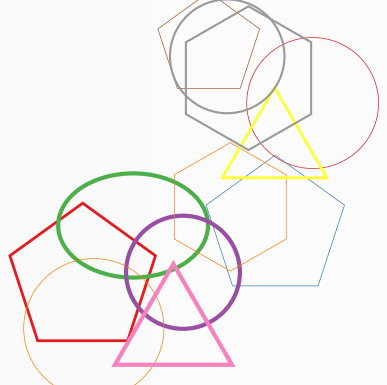[{"shape": "circle", "thickness": 0.5, "radius": 0.85, "center": [0.807, 0.732]}, {"shape": "pentagon", "thickness": 2, "radius": 0.99, "center": [0.213, 0.275]}, {"shape": "pentagon", "thickness": 0.5, "radius": 0.94, "center": [0.71, 0.409]}, {"shape": "oval", "thickness": 3, "radius": 0.97, "center": [0.343, 0.414]}, {"shape": "circle", "thickness": 3, "radius": 0.73, "center": [0.472, 0.293]}, {"shape": "hexagon", "thickness": 0.5, "radius": 0.83, "center": [0.594, 0.463]}, {"shape": "circle", "thickness": 0.5, "radius": 0.9, "center": [0.242, 0.148]}, {"shape": "triangle", "thickness": 2, "radius": 0.78, "center": [0.709, 0.616]}, {"shape": "pentagon", "thickness": 0.5, "radius": 0.69, "center": [0.539, 0.882]}, {"shape": "triangle", "thickness": 3, "radius": 0.87, "center": [0.448, 0.14]}, {"shape": "hexagon", "thickness": 1.5, "radius": 0.93, "center": [0.641, 0.797]}, {"shape": "circle", "thickness": 1.5, "radius": 0.74, "center": [0.586, 0.854]}]